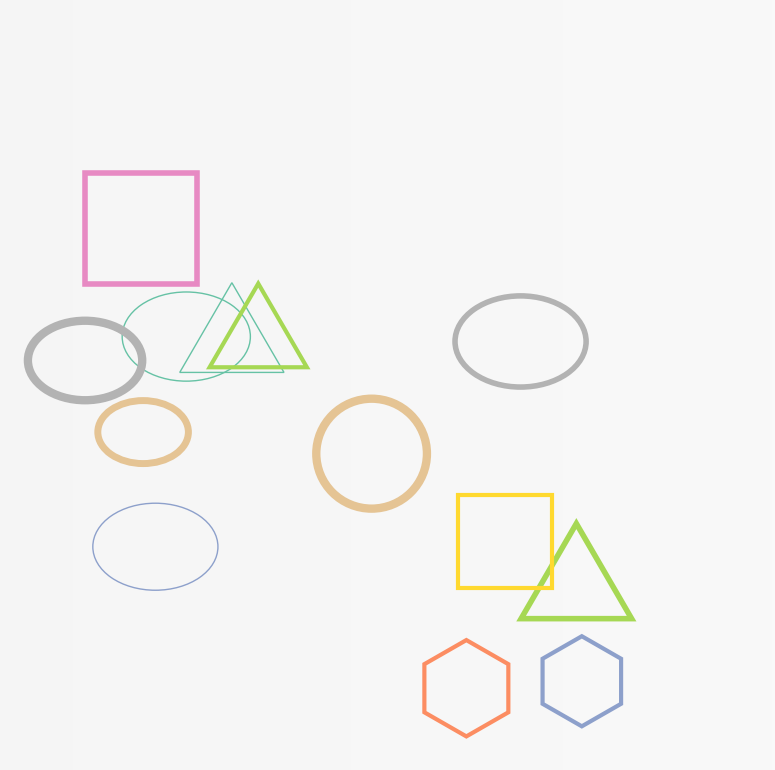[{"shape": "triangle", "thickness": 0.5, "radius": 0.39, "center": [0.299, 0.555]}, {"shape": "oval", "thickness": 0.5, "radius": 0.41, "center": [0.24, 0.563]}, {"shape": "hexagon", "thickness": 1.5, "radius": 0.31, "center": [0.602, 0.106]}, {"shape": "hexagon", "thickness": 1.5, "radius": 0.29, "center": [0.751, 0.115]}, {"shape": "oval", "thickness": 0.5, "radius": 0.4, "center": [0.2, 0.29]}, {"shape": "square", "thickness": 2, "radius": 0.36, "center": [0.181, 0.703]}, {"shape": "triangle", "thickness": 2, "radius": 0.41, "center": [0.744, 0.238]}, {"shape": "triangle", "thickness": 1.5, "radius": 0.36, "center": [0.333, 0.559]}, {"shape": "square", "thickness": 1.5, "radius": 0.3, "center": [0.652, 0.297]}, {"shape": "circle", "thickness": 3, "radius": 0.36, "center": [0.479, 0.411]}, {"shape": "oval", "thickness": 2.5, "radius": 0.29, "center": [0.185, 0.439]}, {"shape": "oval", "thickness": 2, "radius": 0.42, "center": [0.672, 0.557]}, {"shape": "oval", "thickness": 3, "radius": 0.37, "center": [0.11, 0.532]}]